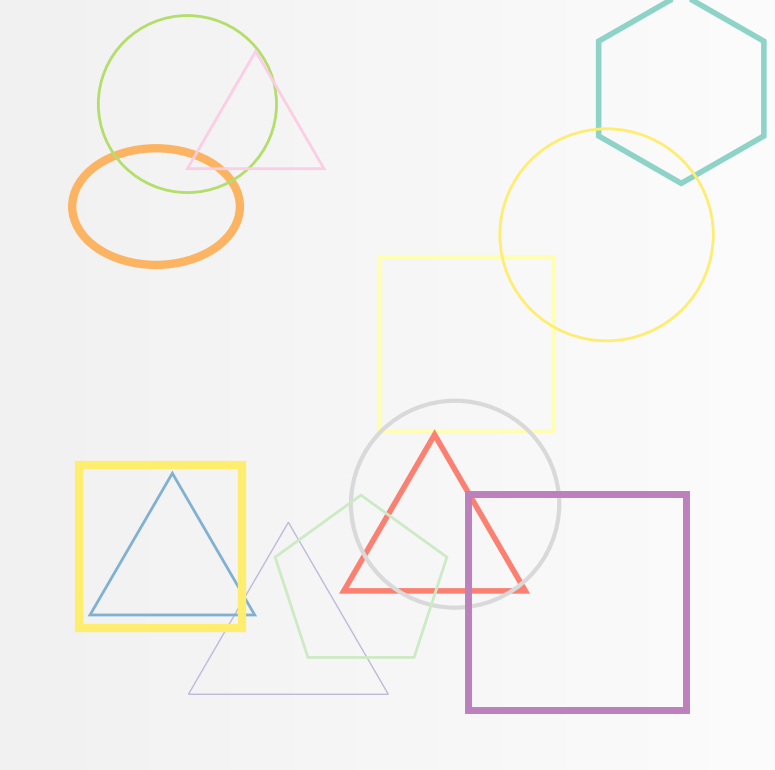[{"shape": "hexagon", "thickness": 2, "radius": 0.62, "center": [0.879, 0.885]}, {"shape": "square", "thickness": 1.5, "radius": 0.56, "center": [0.603, 0.553]}, {"shape": "triangle", "thickness": 0.5, "radius": 0.74, "center": [0.372, 0.173]}, {"shape": "triangle", "thickness": 2, "radius": 0.68, "center": [0.561, 0.3]}, {"shape": "triangle", "thickness": 1, "radius": 0.61, "center": [0.222, 0.263]}, {"shape": "oval", "thickness": 3, "radius": 0.54, "center": [0.201, 0.732]}, {"shape": "circle", "thickness": 1, "radius": 0.57, "center": [0.242, 0.865]}, {"shape": "triangle", "thickness": 1, "radius": 0.51, "center": [0.33, 0.832]}, {"shape": "circle", "thickness": 1.5, "radius": 0.67, "center": [0.587, 0.345]}, {"shape": "square", "thickness": 2.5, "radius": 0.7, "center": [0.744, 0.218]}, {"shape": "pentagon", "thickness": 1, "radius": 0.58, "center": [0.466, 0.24]}, {"shape": "circle", "thickness": 1, "radius": 0.69, "center": [0.783, 0.695]}, {"shape": "square", "thickness": 3, "radius": 0.53, "center": [0.207, 0.29]}]